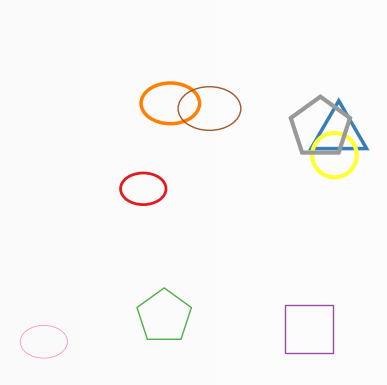[{"shape": "oval", "thickness": 2, "radius": 0.29, "center": [0.37, 0.51]}, {"shape": "triangle", "thickness": 2.5, "radius": 0.41, "center": [0.874, 0.656]}, {"shape": "pentagon", "thickness": 1, "radius": 0.37, "center": [0.424, 0.178]}, {"shape": "square", "thickness": 1, "radius": 0.31, "center": [0.797, 0.146]}, {"shape": "oval", "thickness": 2.5, "radius": 0.38, "center": [0.44, 0.732]}, {"shape": "circle", "thickness": 3, "radius": 0.29, "center": [0.863, 0.597]}, {"shape": "oval", "thickness": 1, "radius": 0.4, "center": [0.541, 0.718]}, {"shape": "oval", "thickness": 0.5, "radius": 0.3, "center": [0.113, 0.112]}, {"shape": "pentagon", "thickness": 3, "radius": 0.4, "center": [0.827, 0.669]}]